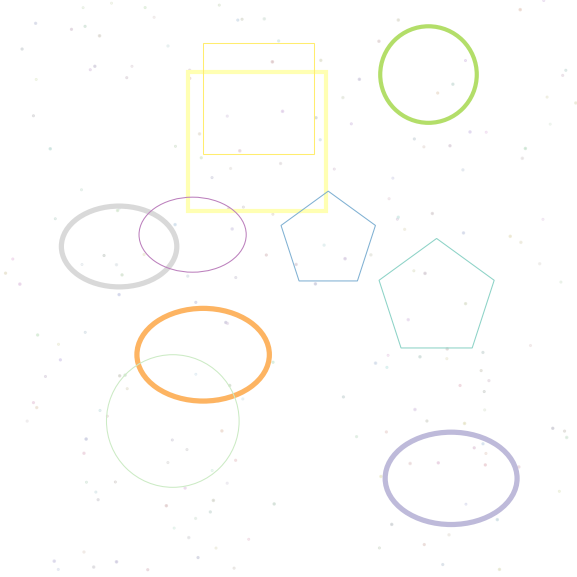[{"shape": "pentagon", "thickness": 0.5, "radius": 0.52, "center": [0.756, 0.481]}, {"shape": "square", "thickness": 2, "radius": 0.6, "center": [0.445, 0.754]}, {"shape": "oval", "thickness": 2.5, "radius": 0.57, "center": [0.781, 0.171]}, {"shape": "pentagon", "thickness": 0.5, "radius": 0.43, "center": [0.568, 0.582]}, {"shape": "oval", "thickness": 2.5, "radius": 0.57, "center": [0.352, 0.385]}, {"shape": "circle", "thickness": 2, "radius": 0.42, "center": [0.742, 0.87]}, {"shape": "oval", "thickness": 2.5, "radius": 0.5, "center": [0.206, 0.572]}, {"shape": "oval", "thickness": 0.5, "radius": 0.46, "center": [0.334, 0.593]}, {"shape": "circle", "thickness": 0.5, "radius": 0.57, "center": [0.299, 0.27]}, {"shape": "square", "thickness": 0.5, "radius": 0.48, "center": [0.448, 0.829]}]